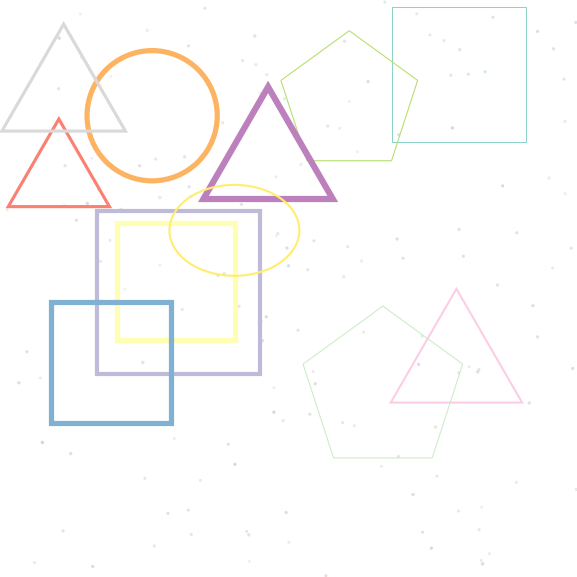[{"shape": "square", "thickness": 0.5, "radius": 0.58, "center": [0.795, 0.87]}, {"shape": "square", "thickness": 2.5, "radius": 0.51, "center": [0.305, 0.512]}, {"shape": "square", "thickness": 2, "radius": 0.7, "center": [0.309, 0.493]}, {"shape": "triangle", "thickness": 1.5, "radius": 0.51, "center": [0.102, 0.692]}, {"shape": "square", "thickness": 2.5, "radius": 0.52, "center": [0.192, 0.372]}, {"shape": "circle", "thickness": 2.5, "radius": 0.56, "center": [0.263, 0.799]}, {"shape": "pentagon", "thickness": 0.5, "radius": 0.62, "center": [0.605, 0.821]}, {"shape": "triangle", "thickness": 1, "radius": 0.66, "center": [0.79, 0.368]}, {"shape": "triangle", "thickness": 1.5, "radius": 0.62, "center": [0.11, 0.834]}, {"shape": "triangle", "thickness": 3, "radius": 0.65, "center": [0.464, 0.719]}, {"shape": "pentagon", "thickness": 0.5, "radius": 0.73, "center": [0.663, 0.324]}, {"shape": "oval", "thickness": 1, "radius": 0.56, "center": [0.406, 0.6]}]